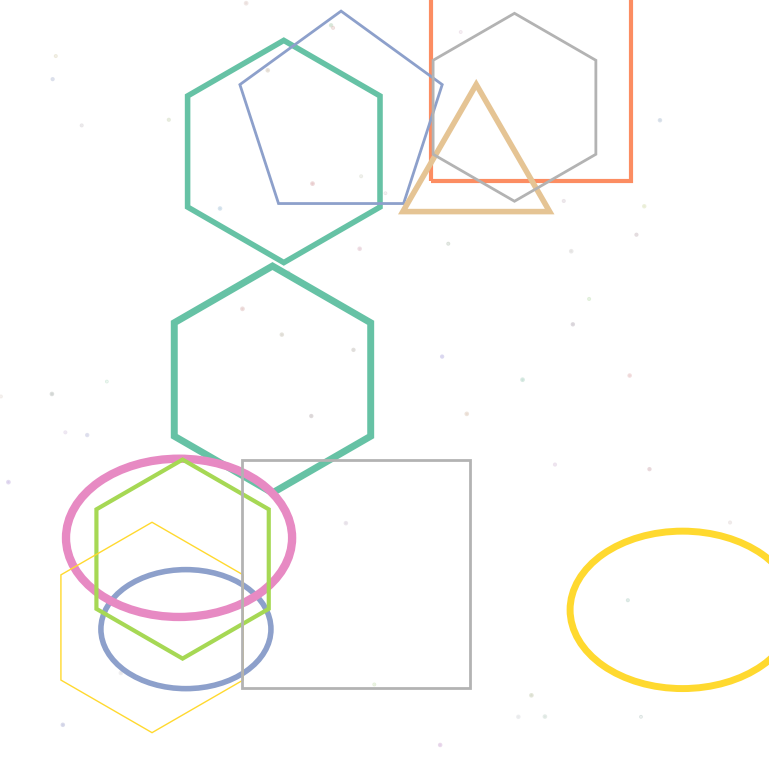[{"shape": "hexagon", "thickness": 2, "radius": 0.72, "center": [0.369, 0.803]}, {"shape": "hexagon", "thickness": 2.5, "radius": 0.74, "center": [0.354, 0.507]}, {"shape": "square", "thickness": 1.5, "radius": 0.65, "center": [0.69, 0.895]}, {"shape": "oval", "thickness": 2, "radius": 0.55, "center": [0.241, 0.183]}, {"shape": "pentagon", "thickness": 1, "radius": 0.69, "center": [0.443, 0.847]}, {"shape": "oval", "thickness": 3, "radius": 0.73, "center": [0.233, 0.302]}, {"shape": "hexagon", "thickness": 1.5, "radius": 0.65, "center": [0.237, 0.274]}, {"shape": "oval", "thickness": 2.5, "radius": 0.73, "center": [0.886, 0.208]}, {"shape": "hexagon", "thickness": 0.5, "radius": 0.68, "center": [0.197, 0.185]}, {"shape": "triangle", "thickness": 2, "radius": 0.55, "center": [0.618, 0.78]}, {"shape": "hexagon", "thickness": 1, "radius": 0.61, "center": [0.668, 0.861]}, {"shape": "square", "thickness": 1, "radius": 0.74, "center": [0.462, 0.255]}]